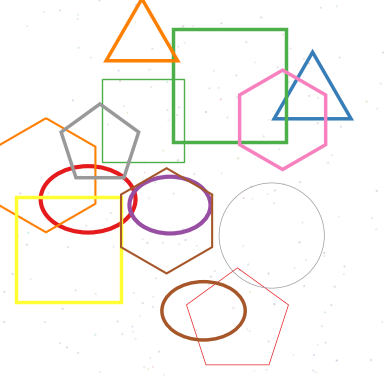[{"shape": "oval", "thickness": 3, "radius": 0.62, "center": [0.229, 0.482]}, {"shape": "pentagon", "thickness": 0.5, "radius": 0.7, "center": [0.617, 0.165]}, {"shape": "triangle", "thickness": 2.5, "radius": 0.58, "center": [0.812, 0.749]}, {"shape": "square", "thickness": 2.5, "radius": 0.73, "center": [0.596, 0.779]}, {"shape": "square", "thickness": 1, "radius": 0.54, "center": [0.371, 0.687]}, {"shape": "oval", "thickness": 3, "radius": 0.53, "center": [0.441, 0.467]}, {"shape": "triangle", "thickness": 2.5, "radius": 0.54, "center": [0.369, 0.896]}, {"shape": "hexagon", "thickness": 1.5, "radius": 0.74, "center": [0.119, 0.545]}, {"shape": "square", "thickness": 2.5, "radius": 0.68, "center": [0.178, 0.351]}, {"shape": "oval", "thickness": 2.5, "radius": 0.54, "center": [0.529, 0.193]}, {"shape": "hexagon", "thickness": 1.5, "radius": 0.68, "center": [0.433, 0.426]}, {"shape": "hexagon", "thickness": 2.5, "radius": 0.65, "center": [0.734, 0.689]}, {"shape": "pentagon", "thickness": 2.5, "radius": 0.53, "center": [0.26, 0.624]}, {"shape": "circle", "thickness": 0.5, "radius": 0.68, "center": [0.706, 0.388]}]